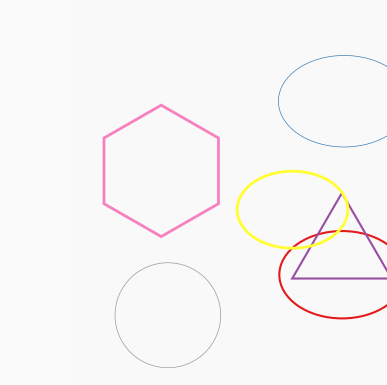[{"shape": "oval", "thickness": 1.5, "radius": 0.81, "center": [0.883, 0.286]}, {"shape": "oval", "thickness": 0.5, "radius": 0.85, "center": [0.888, 0.737]}, {"shape": "triangle", "thickness": 1.5, "radius": 0.74, "center": [0.882, 0.351]}, {"shape": "oval", "thickness": 2, "radius": 0.71, "center": [0.755, 0.455]}, {"shape": "hexagon", "thickness": 2, "radius": 0.85, "center": [0.416, 0.556]}, {"shape": "circle", "thickness": 0.5, "radius": 0.68, "center": [0.433, 0.181]}]